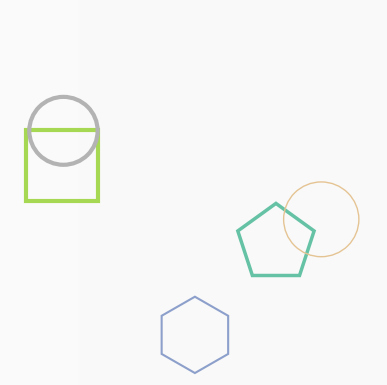[{"shape": "pentagon", "thickness": 2.5, "radius": 0.52, "center": [0.712, 0.368]}, {"shape": "hexagon", "thickness": 1.5, "radius": 0.5, "center": [0.503, 0.13]}, {"shape": "square", "thickness": 3, "radius": 0.46, "center": [0.16, 0.571]}, {"shape": "circle", "thickness": 1, "radius": 0.49, "center": [0.829, 0.43]}, {"shape": "circle", "thickness": 3, "radius": 0.44, "center": [0.164, 0.66]}]